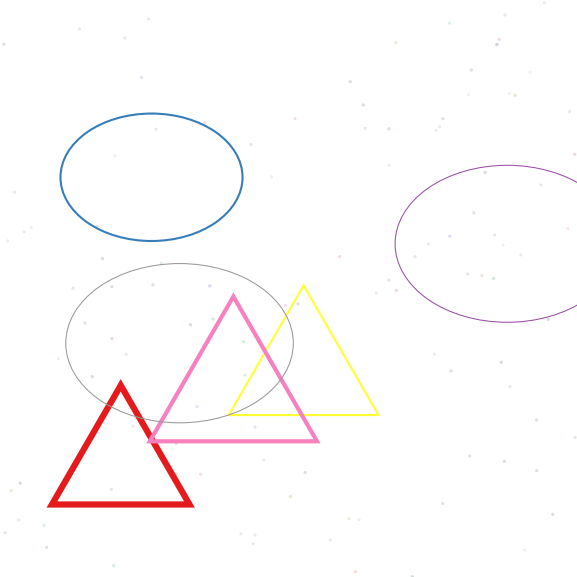[{"shape": "triangle", "thickness": 3, "radius": 0.69, "center": [0.209, 0.194]}, {"shape": "oval", "thickness": 1, "radius": 0.79, "center": [0.262, 0.692]}, {"shape": "oval", "thickness": 0.5, "radius": 0.97, "center": [0.878, 0.577]}, {"shape": "triangle", "thickness": 1, "radius": 0.75, "center": [0.526, 0.355]}, {"shape": "triangle", "thickness": 2, "radius": 0.84, "center": [0.404, 0.319]}, {"shape": "oval", "thickness": 0.5, "radius": 0.98, "center": [0.311, 0.405]}]